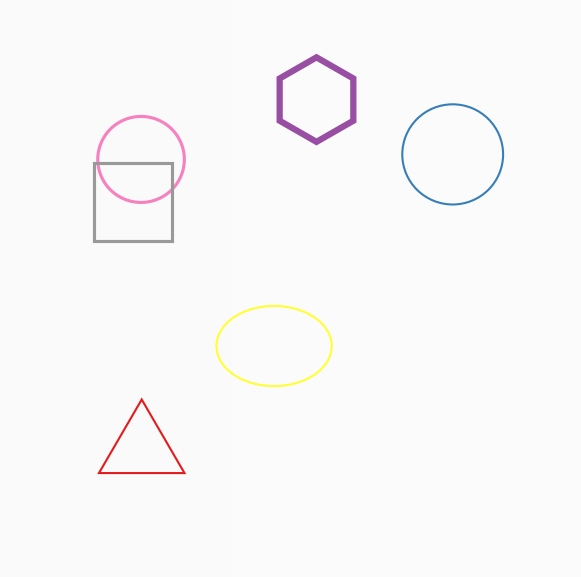[{"shape": "triangle", "thickness": 1, "radius": 0.42, "center": [0.244, 0.222]}, {"shape": "circle", "thickness": 1, "radius": 0.43, "center": [0.779, 0.732]}, {"shape": "hexagon", "thickness": 3, "radius": 0.37, "center": [0.545, 0.827]}, {"shape": "oval", "thickness": 1, "radius": 0.5, "center": [0.472, 0.4]}, {"shape": "circle", "thickness": 1.5, "radius": 0.37, "center": [0.243, 0.723]}, {"shape": "square", "thickness": 1.5, "radius": 0.34, "center": [0.229, 0.649]}]